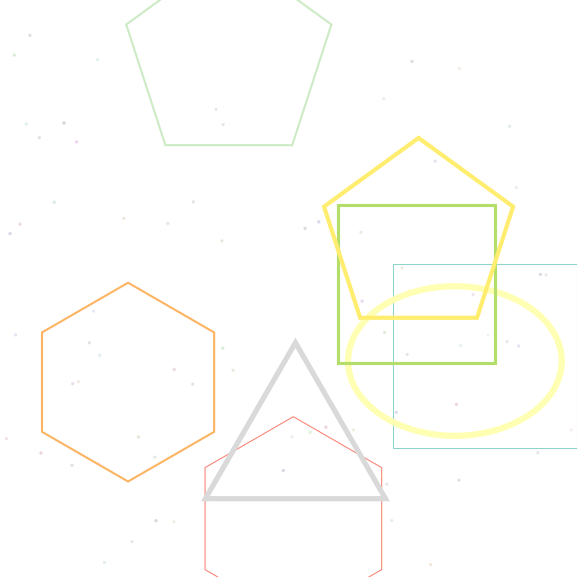[{"shape": "square", "thickness": 0.5, "radius": 0.8, "center": [0.84, 0.382]}, {"shape": "oval", "thickness": 3, "radius": 0.93, "center": [0.788, 0.374]}, {"shape": "hexagon", "thickness": 0.5, "radius": 0.88, "center": [0.508, 0.101]}, {"shape": "hexagon", "thickness": 1, "radius": 0.86, "center": [0.222, 0.337]}, {"shape": "square", "thickness": 1.5, "radius": 0.68, "center": [0.721, 0.507]}, {"shape": "triangle", "thickness": 2.5, "radius": 0.9, "center": [0.512, 0.226]}, {"shape": "pentagon", "thickness": 1, "radius": 0.93, "center": [0.396, 0.899]}, {"shape": "pentagon", "thickness": 2, "radius": 0.86, "center": [0.725, 0.588]}]